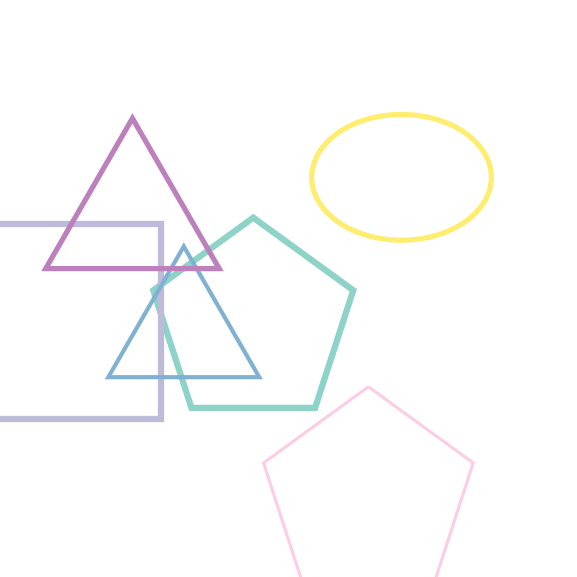[{"shape": "pentagon", "thickness": 3, "radius": 0.91, "center": [0.439, 0.44]}, {"shape": "square", "thickness": 3, "radius": 0.84, "center": [0.109, 0.442]}, {"shape": "triangle", "thickness": 2, "radius": 0.75, "center": [0.318, 0.421]}, {"shape": "pentagon", "thickness": 1.5, "radius": 0.95, "center": [0.638, 0.139]}, {"shape": "triangle", "thickness": 2.5, "radius": 0.87, "center": [0.229, 0.621]}, {"shape": "oval", "thickness": 2.5, "radius": 0.78, "center": [0.695, 0.692]}]